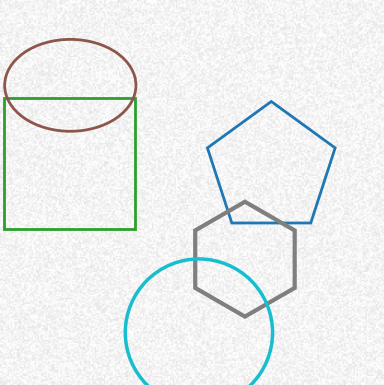[{"shape": "pentagon", "thickness": 2, "radius": 0.87, "center": [0.705, 0.562]}, {"shape": "square", "thickness": 2, "radius": 0.85, "center": [0.18, 0.576]}, {"shape": "oval", "thickness": 2, "radius": 0.85, "center": [0.183, 0.778]}, {"shape": "hexagon", "thickness": 3, "radius": 0.75, "center": [0.636, 0.327]}, {"shape": "circle", "thickness": 2.5, "radius": 0.96, "center": [0.517, 0.136]}]